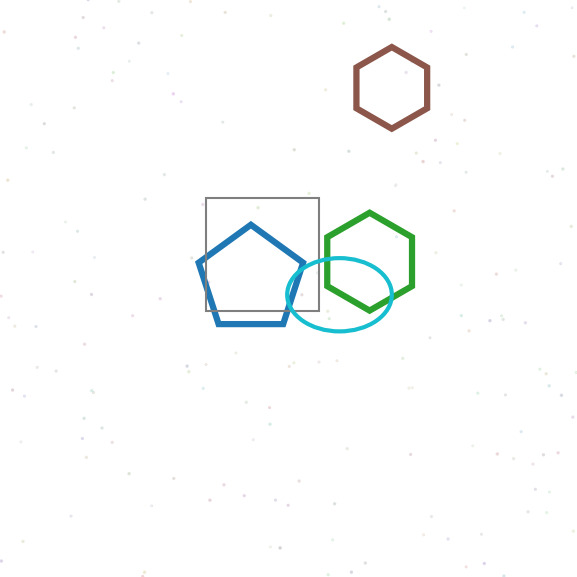[{"shape": "pentagon", "thickness": 3, "radius": 0.48, "center": [0.434, 0.515]}, {"shape": "hexagon", "thickness": 3, "radius": 0.42, "center": [0.64, 0.546]}, {"shape": "hexagon", "thickness": 3, "radius": 0.35, "center": [0.678, 0.847]}, {"shape": "square", "thickness": 1, "radius": 0.49, "center": [0.455, 0.558]}, {"shape": "oval", "thickness": 2, "radius": 0.45, "center": [0.588, 0.489]}]